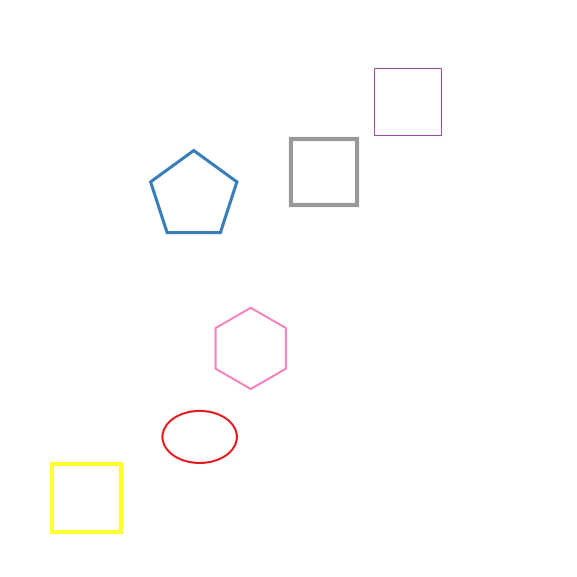[{"shape": "oval", "thickness": 1, "radius": 0.32, "center": [0.346, 0.243]}, {"shape": "pentagon", "thickness": 1.5, "radius": 0.39, "center": [0.336, 0.66]}, {"shape": "square", "thickness": 0.5, "radius": 0.29, "center": [0.705, 0.823]}, {"shape": "square", "thickness": 2, "radius": 0.3, "center": [0.15, 0.136]}, {"shape": "hexagon", "thickness": 1, "radius": 0.35, "center": [0.434, 0.396]}, {"shape": "square", "thickness": 2, "radius": 0.29, "center": [0.561, 0.701]}]